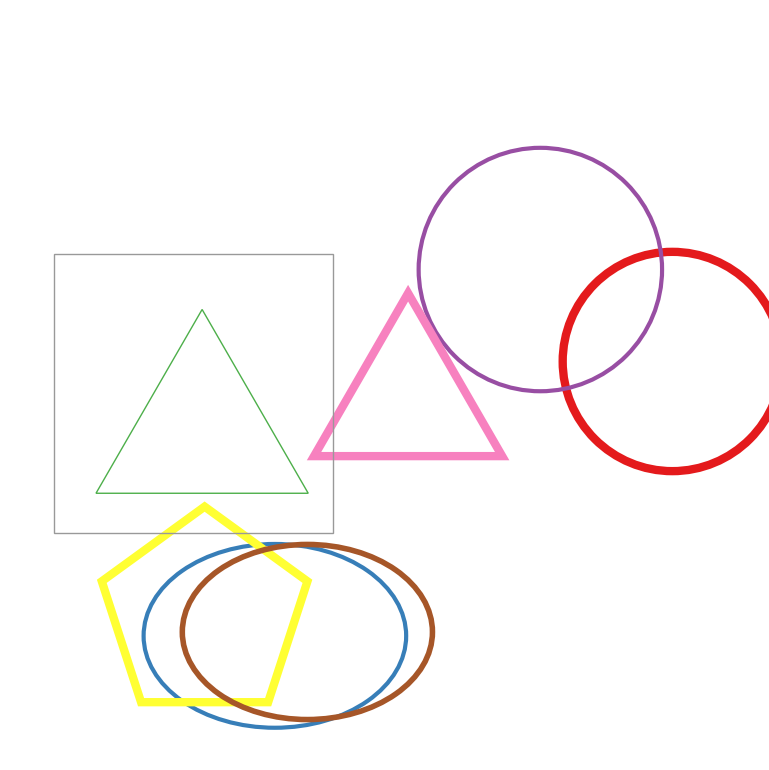[{"shape": "circle", "thickness": 3, "radius": 0.71, "center": [0.873, 0.531]}, {"shape": "oval", "thickness": 1.5, "radius": 0.85, "center": [0.357, 0.174]}, {"shape": "triangle", "thickness": 0.5, "radius": 0.8, "center": [0.262, 0.439]}, {"shape": "circle", "thickness": 1.5, "radius": 0.79, "center": [0.702, 0.65]}, {"shape": "pentagon", "thickness": 3, "radius": 0.7, "center": [0.266, 0.202]}, {"shape": "oval", "thickness": 2, "radius": 0.81, "center": [0.399, 0.179]}, {"shape": "triangle", "thickness": 3, "radius": 0.71, "center": [0.53, 0.478]}, {"shape": "square", "thickness": 0.5, "radius": 0.91, "center": [0.251, 0.489]}]